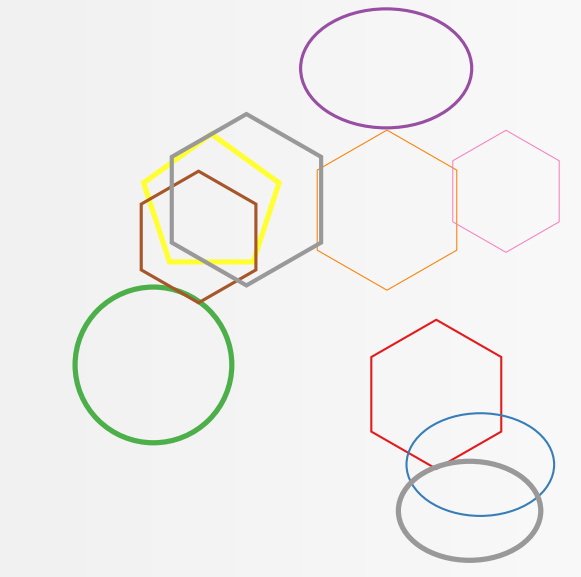[{"shape": "hexagon", "thickness": 1, "radius": 0.65, "center": [0.751, 0.316]}, {"shape": "oval", "thickness": 1, "radius": 0.64, "center": [0.826, 0.195]}, {"shape": "circle", "thickness": 2.5, "radius": 0.67, "center": [0.264, 0.367]}, {"shape": "oval", "thickness": 1.5, "radius": 0.74, "center": [0.664, 0.881]}, {"shape": "hexagon", "thickness": 0.5, "radius": 0.69, "center": [0.666, 0.635]}, {"shape": "pentagon", "thickness": 2.5, "radius": 0.61, "center": [0.364, 0.645]}, {"shape": "hexagon", "thickness": 1.5, "radius": 0.57, "center": [0.342, 0.589]}, {"shape": "hexagon", "thickness": 0.5, "radius": 0.53, "center": [0.871, 0.668]}, {"shape": "hexagon", "thickness": 2, "radius": 0.74, "center": [0.424, 0.653]}, {"shape": "oval", "thickness": 2.5, "radius": 0.61, "center": [0.808, 0.115]}]